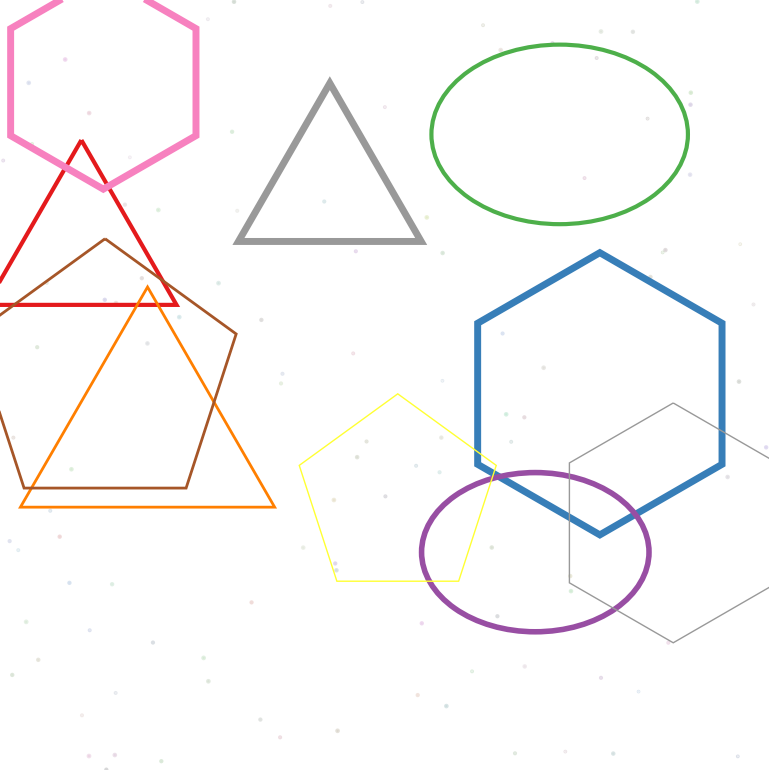[{"shape": "triangle", "thickness": 1.5, "radius": 0.71, "center": [0.106, 0.675]}, {"shape": "hexagon", "thickness": 2.5, "radius": 0.92, "center": [0.779, 0.489]}, {"shape": "oval", "thickness": 1.5, "radius": 0.83, "center": [0.727, 0.825]}, {"shape": "oval", "thickness": 2, "radius": 0.74, "center": [0.695, 0.283]}, {"shape": "triangle", "thickness": 1, "radius": 0.95, "center": [0.192, 0.437]}, {"shape": "pentagon", "thickness": 0.5, "radius": 0.67, "center": [0.517, 0.354]}, {"shape": "pentagon", "thickness": 1, "radius": 0.9, "center": [0.136, 0.511]}, {"shape": "hexagon", "thickness": 2.5, "radius": 0.69, "center": [0.134, 0.893]}, {"shape": "triangle", "thickness": 2.5, "radius": 0.69, "center": [0.428, 0.755]}, {"shape": "hexagon", "thickness": 0.5, "radius": 0.78, "center": [0.874, 0.321]}]